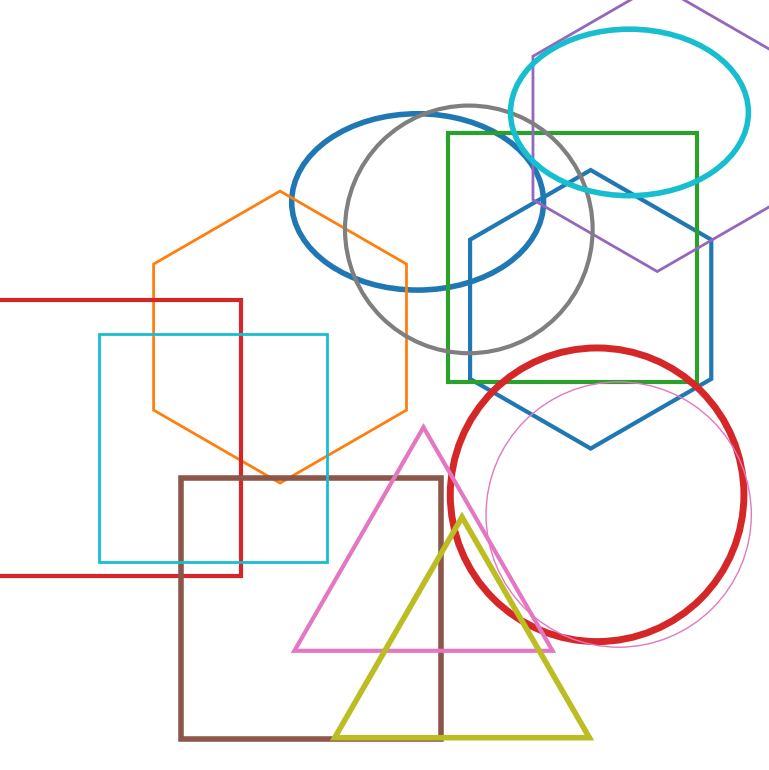[{"shape": "hexagon", "thickness": 1.5, "radius": 0.9, "center": [0.767, 0.598]}, {"shape": "oval", "thickness": 2, "radius": 0.82, "center": [0.542, 0.738]}, {"shape": "hexagon", "thickness": 1, "radius": 0.95, "center": [0.364, 0.562]}, {"shape": "square", "thickness": 1.5, "radius": 0.81, "center": [0.744, 0.665]}, {"shape": "circle", "thickness": 2.5, "radius": 0.95, "center": [0.775, 0.357]}, {"shape": "square", "thickness": 1.5, "radius": 0.9, "center": [0.134, 0.431]}, {"shape": "hexagon", "thickness": 1, "radius": 0.93, "center": [0.854, 0.834]}, {"shape": "square", "thickness": 2, "radius": 0.85, "center": [0.404, 0.21]}, {"shape": "triangle", "thickness": 1.5, "radius": 0.97, "center": [0.55, 0.252]}, {"shape": "circle", "thickness": 0.5, "radius": 0.86, "center": [0.803, 0.332]}, {"shape": "circle", "thickness": 1.5, "radius": 0.8, "center": [0.609, 0.702]}, {"shape": "triangle", "thickness": 2, "radius": 0.95, "center": [0.6, 0.137]}, {"shape": "square", "thickness": 1, "radius": 0.74, "center": [0.277, 0.418]}, {"shape": "oval", "thickness": 2, "radius": 0.77, "center": [0.817, 0.854]}]